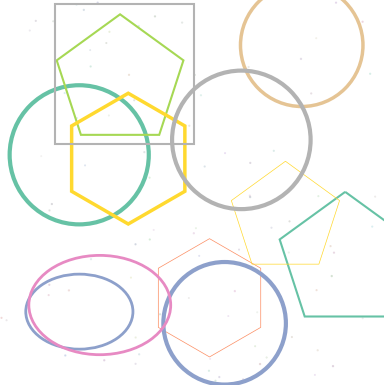[{"shape": "circle", "thickness": 3, "radius": 0.9, "center": [0.206, 0.598]}, {"shape": "pentagon", "thickness": 1.5, "radius": 0.89, "center": [0.897, 0.323]}, {"shape": "hexagon", "thickness": 0.5, "radius": 0.77, "center": [0.544, 0.226]}, {"shape": "oval", "thickness": 2, "radius": 0.7, "center": [0.206, 0.191]}, {"shape": "circle", "thickness": 3, "radius": 0.8, "center": [0.583, 0.16]}, {"shape": "oval", "thickness": 2, "radius": 0.92, "center": [0.259, 0.208]}, {"shape": "pentagon", "thickness": 1.5, "radius": 0.87, "center": [0.312, 0.79]}, {"shape": "pentagon", "thickness": 0.5, "radius": 0.74, "center": [0.741, 0.433]}, {"shape": "hexagon", "thickness": 2.5, "radius": 0.85, "center": [0.333, 0.588]}, {"shape": "circle", "thickness": 2.5, "radius": 0.8, "center": [0.784, 0.882]}, {"shape": "circle", "thickness": 3, "radius": 0.9, "center": [0.627, 0.637]}, {"shape": "square", "thickness": 1.5, "radius": 0.91, "center": [0.324, 0.808]}]